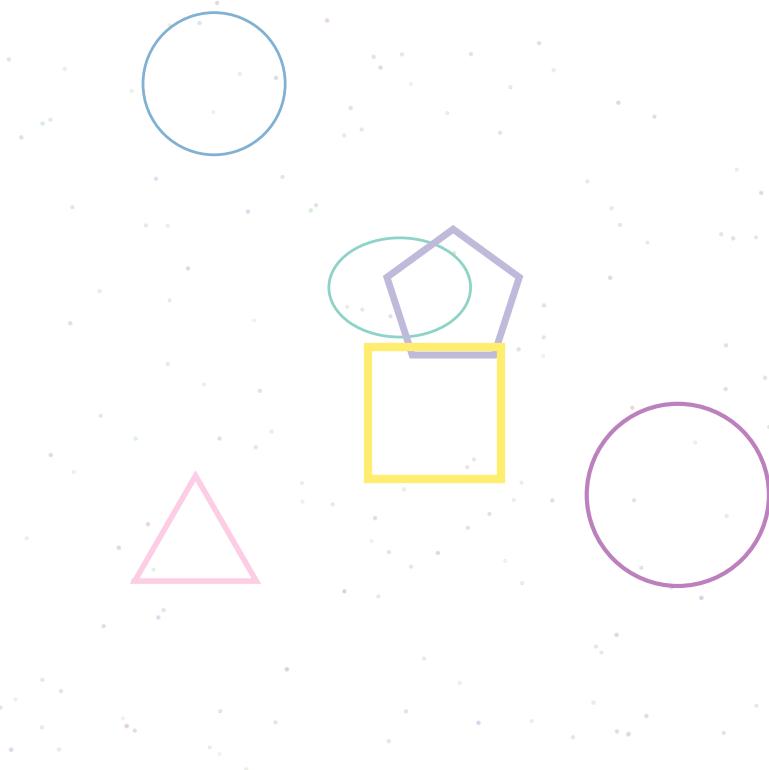[{"shape": "oval", "thickness": 1, "radius": 0.46, "center": [0.519, 0.627]}, {"shape": "pentagon", "thickness": 2.5, "radius": 0.45, "center": [0.588, 0.612]}, {"shape": "circle", "thickness": 1, "radius": 0.46, "center": [0.278, 0.891]}, {"shape": "triangle", "thickness": 2, "radius": 0.46, "center": [0.254, 0.291]}, {"shape": "circle", "thickness": 1.5, "radius": 0.59, "center": [0.88, 0.357]}, {"shape": "square", "thickness": 3, "radius": 0.43, "center": [0.564, 0.464]}]